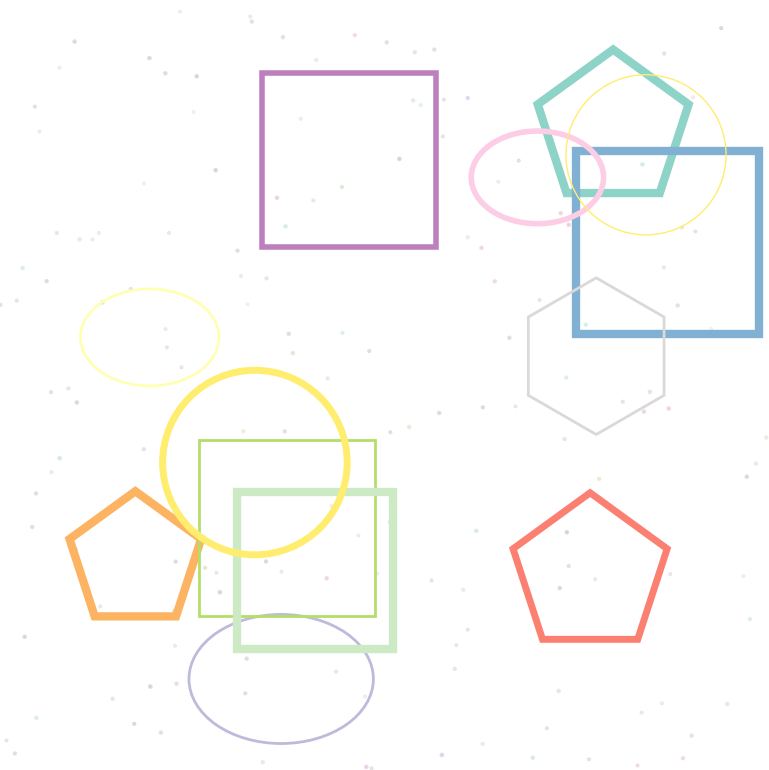[{"shape": "pentagon", "thickness": 3, "radius": 0.52, "center": [0.796, 0.833]}, {"shape": "oval", "thickness": 1, "radius": 0.45, "center": [0.194, 0.562]}, {"shape": "oval", "thickness": 1, "radius": 0.6, "center": [0.365, 0.118]}, {"shape": "pentagon", "thickness": 2.5, "radius": 0.53, "center": [0.766, 0.255]}, {"shape": "square", "thickness": 3, "radius": 0.6, "center": [0.867, 0.685]}, {"shape": "pentagon", "thickness": 3, "radius": 0.45, "center": [0.176, 0.272]}, {"shape": "square", "thickness": 1, "radius": 0.57, "center": [0.373, 0.315]}, {"shape": "oval", "thickness": 2, "radius": 0.43, "center": [0.698, 0.77]}, {"shape": "hexagon", "thickness": 1, "radius": 0.51, "center": [0.774, 0.537]}, {"shape": "square", "thickness": 2, "radius": 0.57, "center": [0.453, 0.792]}, {"shape": "square", "thickness": 3, "radius": 0.51, "center": [0.409, 0.259]}, {"shape": "circle", "thickness": 2.5, "radius": 0.6, "center": [0.331, 0.399]}, {"shape": "circle", "thickness": 0.5, "radius": 0.52, "center": [0.839, 0.799]}]